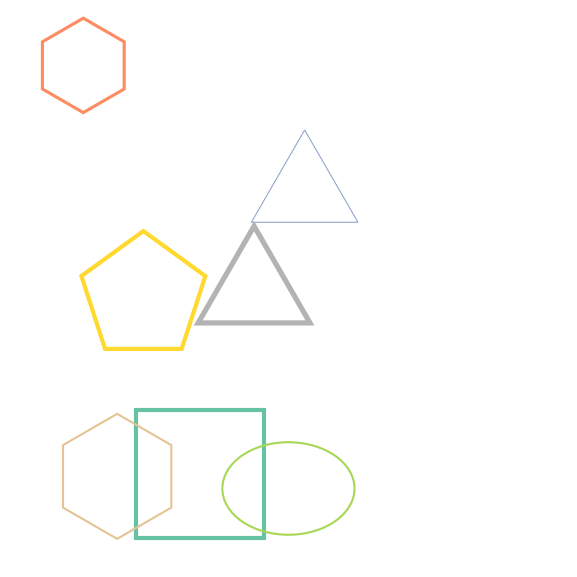[{"shape": "square", "thickness": 2, "radius": 0.55, "center": [0.346, 0.178]}, {"shape": "hexagon", "thickness": 1.5, "radius": 0.41, "center": [0.144, 0.886]}, {"shape": "triangle", "thickness": 0.5, "radius": 0.53, "center": [0.528, 0.668]}, {"shape": "oval", "thickness": 1, "radius": 0.57, "center": [0.499, 0.153]}, {"shape": "pentagon", "thickness": 2, "radius": 0.56, "center": [0.248, 0.486]}, {"shape": "hexagon", "thickness": 1, "radius": 0.54, "center": [0.203, 0.174]}, {"shape": "triangle", "thickness": 2.5, "radius": 0.56, "center": [0.44, 0.496]}]